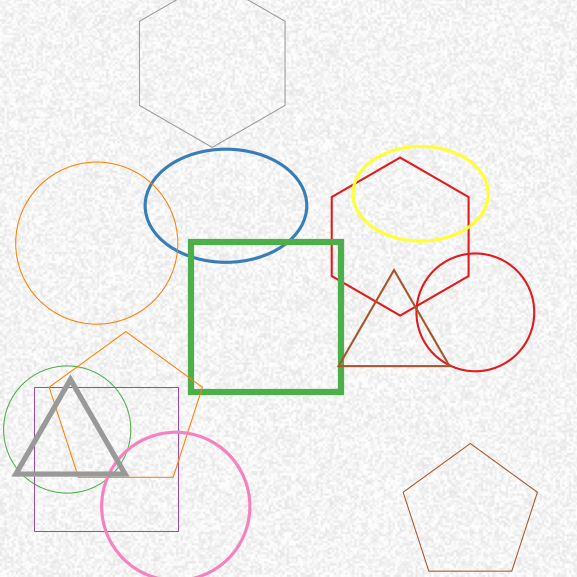[{"shape": "hexagon", "thickness": 1, "radius": 0.68, "center": [0.693, 0.59]}, {"shape": "circle", "thickness": 1, "radius": 0.51, "center": [0.823, 0.458]}, {"shape": "oval", "thickness": 1.5, "radius": 0.7, "center": [0.391, 0.643]}, {"shape": "square", "thickness": 3, "radius": 0.65, "center": [0.46, 0.45]}, {"shape": "circle", "thickness": 0.5, "radius": 0.55, "center": [0.116, 0.255]}, {"shape": "square", "thickness": 0.5, "radius": 0.62, "center": [0.184, 0.205]}, {"shape": "pentagon", "thickness": 0.5, "radius": 0.7, "center": [0.218, 0.285]}, {"shape": "circle", "thickness": 0.5, "radius": 0.7, "center": [0.168, 0.578]}, {"shape": "oval", "thickness": 1.5, "radius": 0.59, "center": [0.728, 0.664]}, {"shape": "triangle", "thickness": 1, "radius": 0.55, "center": [0.682, 0.421]}, {"shape": "pentagon", "thickness": 0.5, "radius": 0.61, "center": [0.814, 0.109]}, {"shape": "circle", "thickness": 1.5, "radius": 0.64, "center": [0.304, 0.122]}, {"shape": "hexagon", "thickness": 0.5, "radius": 0.73, "center": [0.368, 0.889]}, {"shape": "triangle", "thickness": 2.5, "radius": 0.55, "center": [0.122, 0.233]}]